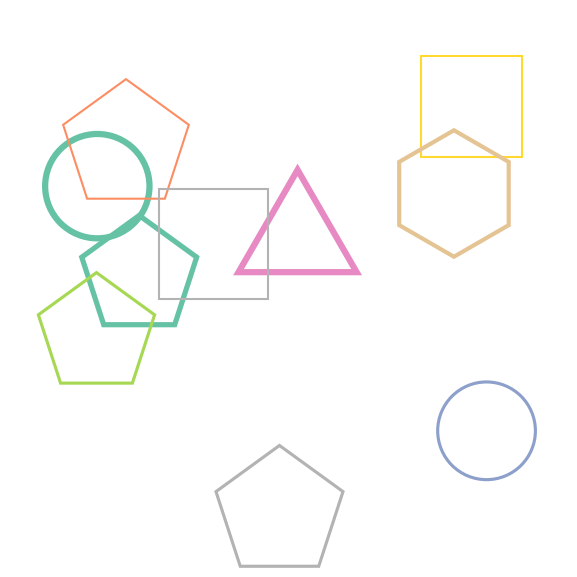[{"shape": "pentagon", "thickness": 2.5, "radius": 0.52, "center": [0.241, 0.521]}, {"shape": "circle", "thickness": 3, "radius": 0.45, "center": [0.169, 0.677]}, {"shape": "pentagon", "thickness": 1, "radius": 0.57, "center": [0.218, 0.748]}, {"shape": "circle", "thickness": 1.5, "radius": 0.42, "center": [0.842, 0.253]}, {"shape": "triangle", "thickness": 3, "radius": 0.59, "center": [0.515, 0.587]}, {"shape": "pentagon", "thickness": 1.5, "radius": 0.53, "center": [0.167, 0.421]}, {"shape": "square", "thickness": 1, "radius": 0.44, "center": [0.817, 0.815]}, {"shape": "hexagon", "thickness": 2, "radius": 0.55, "center": [0.786, 0.664]}, {"shape": "pentagon", "thickness": 1.5, "radius": 0.58, "center": [0.484, 0.112]}, {"shape": "square", "thickness": 1, "radius": 0.47, "center": [0.37, 0.577]}]